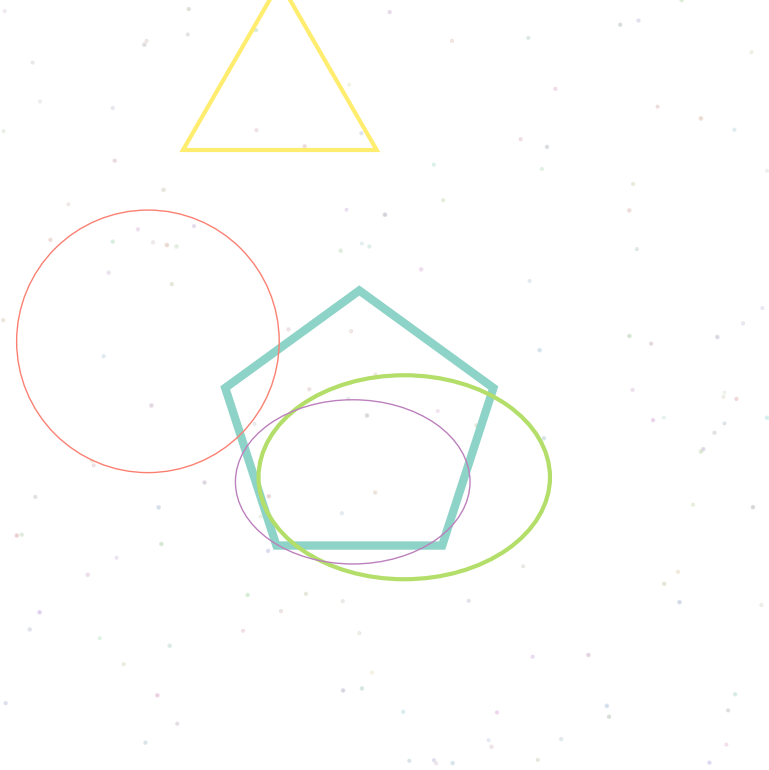[{"shape": "pentagon", "thickness": 3, "radius": 0.92, "center": [0.467, 0.44]}, {"shape": "circle", "thickness": 0.5, "radius": 0.85, "center": [0.192, 0.557]}, {"shape": "oval", "thickness": 1.5, "radius": 0.95, "center": [0.525, 0.38]}, {"shape": "oval", "thickness": 0.5, "radius": 0.76, "center": [0.458, 0.374]}, {"shape": "triangle", "thickness": 1.5, "radius": 0.73, "center": [0.363, 0.878]}]